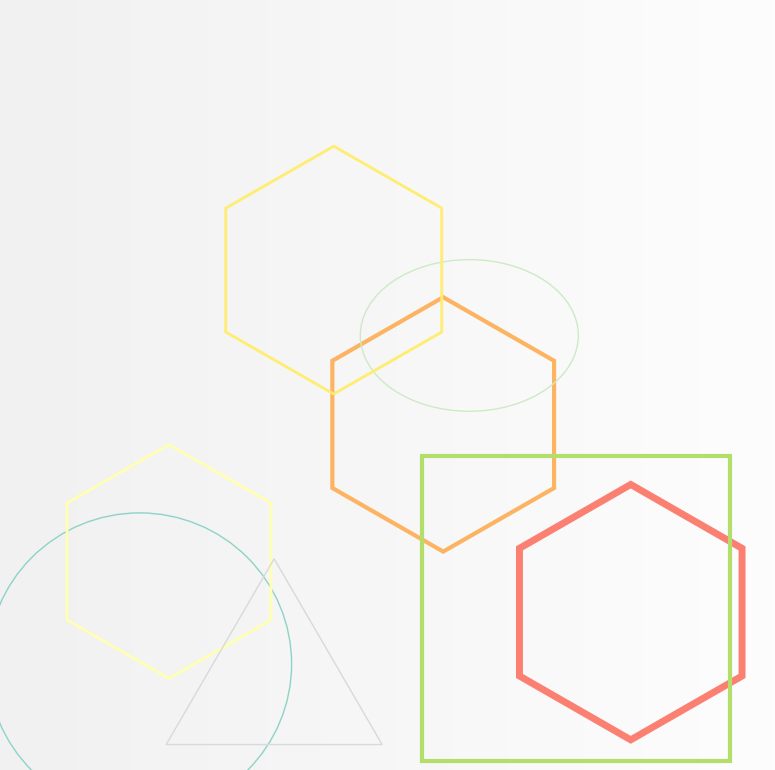[{"shape": "circle", "thickness": 0.5, "radius": 0.98, "center": [0.18, 0.138]}, {"shape": "hexagon", "thickness": 1, "radius": 0.76, "center": [0.218, 0.271]}, {"shape": "hexagon", "thickness": 2.5, "radius": 0.83, "center": [0.814, 0.205]}, {"shape": "hexagon", "thickness": 1.5, "radius": 0.83, "center": [0.572, 0.449]}, {"shape": "square", "thickness": 1.5, "radius": 0.99, "center": [0.743, 0.21]}, {"shape": "triangle", "thickness": 0.5, "radius": 0.8, "center": [0.354, 0.114]}, {"shape": "oval", "thickness": 0.5, "radius": 0.7, "center": [0.606, 0.564]}, {"shape": "hexagon", "thickness": 1, "radius": 0.8, "center": [0.431, 0.649]}]